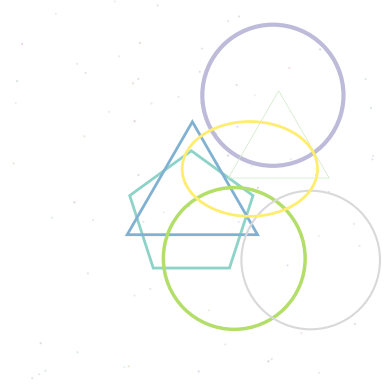[{"shape": "pentagon", "thickness": 2, "radius": 0.84, "center": [0.497, 0.44]}, {"shape": "circle", "thickness": 3, "radius": 0.92, "center": [0.709, 0.753]}, {"shape": "triangle", "thickness": 2, "radius": 0.98, "center": [0.5, 0.488]}, {"shape": "circle", "thickness": 2.5, "radius": 0.92, "center": [0.608, 0.329]}, {"shape": "circle", "thickness": 1.5, "radius": 0.9, "center": [0.807, 0.325]}, {"shape": "triangle", "thickness": 0.5, "radius": 0.76, "center": [0.724, 0.613]}, {"shape": "oval", "thickness": 2, "radius": 0.88, "center": [0.649, 0.561]}]